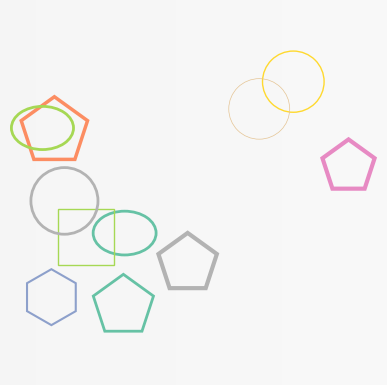[{"shape": "pentagon", "thickness": 2, "radius": 0.41, "center": [0.318, 0.206]}, {"shape": "oval", "thickness": 2, "radius": 0.41, "center": [0.322, 0.395]}, {"shape": "pentagon", "thickness": 2.5, "radius": 0.45, "center": [0.14, 0.659]}, {"shape": "hexagon", "thickness": 1.5, "radius": 0.36, "center": [0.133, 0.228]}, {"shape": "pentagon", "thickness": 3, "radius": 0.35, "center": [0.899, 0.567]}, {"shape": "square", "thickness": 1, "radius": 0.37, "center": [0.222, 0.384]}, {"shape": "oval", "thickness": 2, "radius": 0.4, "center": [0.11, 0.668]}, {"shape": "circle", "thickness": 1, "radius": 0.4, "center": [0.757, 0.788]}, {"shape": "circle", "thickness": 0.5, "radius": 0.39, "center": [0.669, 0.717]}, {"shape": "circle", "thickness": 2, "radius": 0.43, "center": [0.166, 0.478]}, {"shape": "pentagon", "thickness": 3, "radius": 0.4, "center": [0.484, 0.316]}]